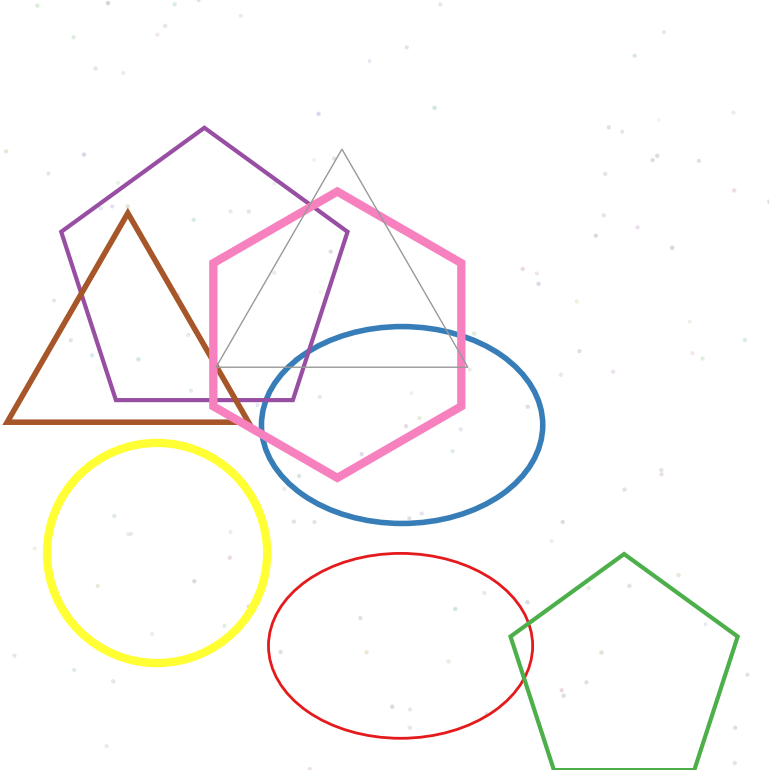[{"shape": "oval", "thickness": 1, "radius": 0.86, "center": [0.52, 0.161]}, {"shape": "oval", "thickness": 2, "radius": 0.91, "center": [0.522, 0.448]}, {"shape": "pentagon", "thickness": 1.5, "radius": 0.78, "center": [0.811, 0.125]}, {"shape": "pentagon", "thickness": 1.5, "radius": 0.98, "center": [0.265, 0.639]}, {"shape": "circle", "thickness": 3, "radius": 0.71, "center": [0.204, 0.282]}, {"shape": "triangle", "thickness": 2, "radius": 0.9, "center": [0.166, 0.542]}, {"shape": "hexagon", "thickness": 3, "radius": 0.93, "center": [0.438, 0.565]}, {"shape": "triangle", "thickness": 0.5, "radius": 0.94, "center": [0.444, 0.617]}]